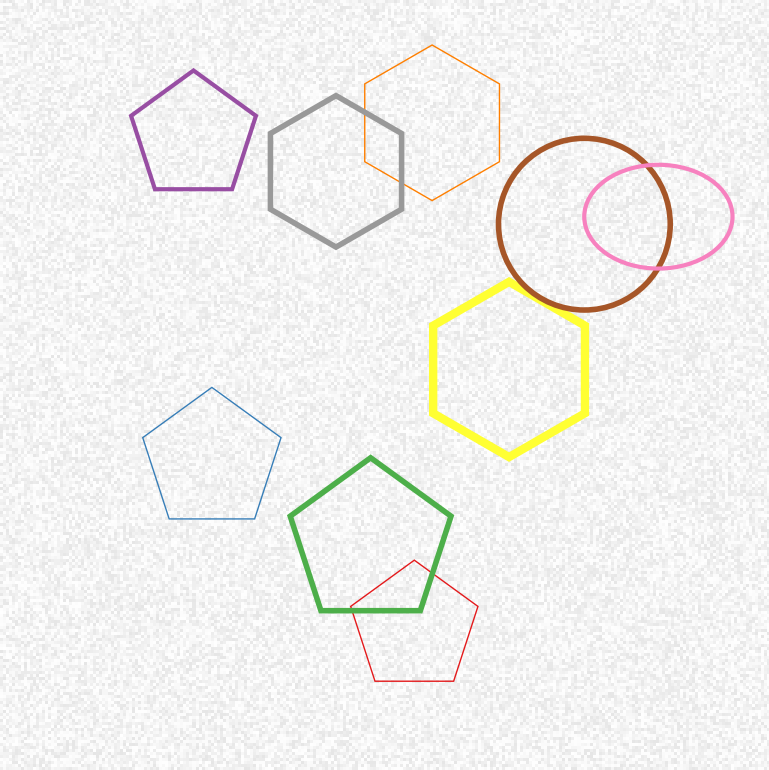[{"shape": "pentagon", "thickness": 0.5, "radius": 0.43, "center": [0.538, 0.186]}, {"shape": "pentagon", "thickness": 0.5, "radius": 0.47, "center": [0.275, 0.402]}, {"shape": "pentagon", "thickness": 2, "radius": 0.55, "center": [0.481, 0.296]}, {"shape": "pentagon", "thickness": 1.5, "radius": 0.43, "center": [0.251, 0.823]}, {"shape": "hexagon", "thickness": 0.5, "radius": 0.51, "center": [0.561, 0.841]}, {"shape": "hexagon", "thickness": 3, "radius": 0.57, "center": [0.661, 0.52]}, {"shape": "circle", "thickness": 2, "radius": 0.56, "center": [0.759, 0.709]}, {"shape": "oval", "thickness": 1.5, "radius": 0.48, "center": [0.855, 0.719]}, {"shape": "hexagon", "thickness": 2, "radius": 0.49, "center": [0.436, 0.777]}]